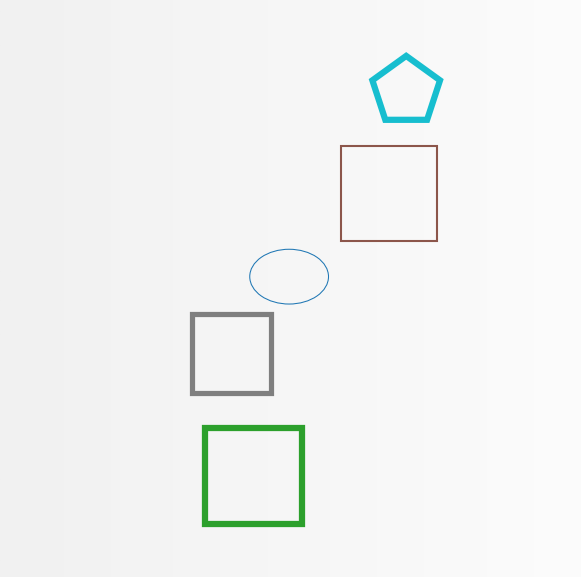[{"shape": "oval", "thickness": 0.5, "radius": 0.34, "center": [0.497, 0.52]}, {"shape": "square", "thickness": 3, "radius": 0.42, "center": [0.437, 0.175]}, {"shape": "square", "thickness": 1, "radius": 0.41, "center": [0.669, 0.664]}, {"shape": "square", "thickness": 2.5, "radius": 0.34, "center": [0.398, 0.387]}, {"shape": "pentagon", "thickness": 3, "radius": 0.31, "center": [0.699, 0.841]}]